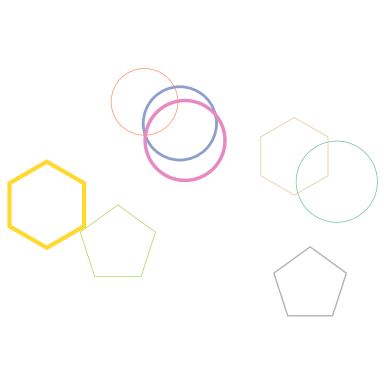[{"shape": "circle", "thickness": 0.5, "radius": 0.53, "center": [0.875, 0.528]}, {"shape": "circle", "thickness": 0.5, "radius": 0.43, "center": [0.375, 0.735]}, {"shape": "circle", "thickness": 2, "radius": 0.48, "center": [0.467, 0.68]}, {"shape": "circle", "thickness": 2.5, "radius": 0.52, "center": [0.481, 0.635]}, {"shape": "pentagon", "thickness": 0.5, "radius": 0.51, "center": [0.306, 0.365]}, {"shape": "hexagon", "thickness": 3, "radius": 0.56, "center": [0.122, 0.468]}, {"shape": "hexagon", "thickness": 0.5, "radius": 0.5, "center": [0.765, 0.594]}, {"shape": "pentagon", "thickness": 1, "radius": 0.5, "center": [0.806, 0.26]}]